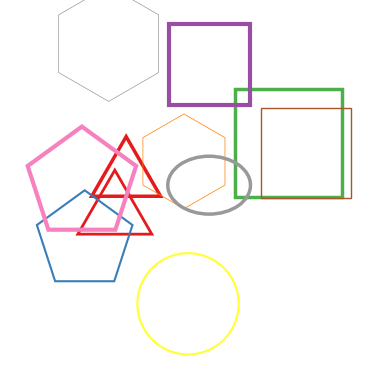[{"shape": "triangle", "thickness": 2, "radius": 0.55, "center": [0.298, 0.447]}, {"shape": "triangle", "thickness": 2.5, "radius": 0.52, "center": [0.328, 0.542]}, {"shape": "pentagon", "thickness": 1.5, "radius": 0.65, "center": [0.22, 0.375]}, {"shape": "square", "thickness": 2.5, "radius": 0.7, "center": [0.749, 0.628]}, {"shape": "square", "thickness": 3, "radius": 0.52, "center": [0.545, 0.833]}, {"shape": "hexagon", "thickness": 0.5, "radius": 0.62, "center": [0.478, 0.581]}, {"shape": "circle", "thickness": 1.5, "radius": 0.66, "center": [0.488, 0.211]}, {"shape": "square", "thickness": 1, "radius": 0.58, "center": [0.794, 0.603]}, {"shape": "pentagon", "thickness": 3, "radius": 0.74, "center": [0.213, 0.523]}, {"shape": "oval", "thickness": 2.5, "radius": 0.54, "center": [0.543, 0.519]}, {"shape": "hexagon", "thickness": 0.5, "radius": 0.75, "center": [0.282, 0.887]}]